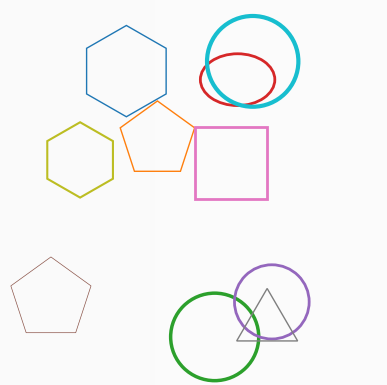[{"shape": "hexagon", "thickness": 1, "radius": 0.59, "center": [0.326, 0.815]}, {"shape": "pentagon", "thickness": 1, "radius": 0.5, "center": [0.406, 0.637]}, {"shape": "circle", "thickness": 2.5, "radius": 0.57, "center": [0.554, 0.125]}, {"shape": "oval", "thickness": 2, "radius": 0.48, "center": [0.613, 0.793]}, {"shape": "circle", "thickness": 2, "radius": 0.48, "center": [0.701, 0.216]}, {"shape": "pentagon", "thickness": 0.5, "radius": 0.54, "center": [0.131, 0.224]}, {"shape": "square", "thickness": 2, "radius": 0.47, "center": [0.597, 0.576]}, {"shape": "triangle", "thickness": 1, "radius": 0.45, "center": [0.689, 0.16]}, {"shape": "hexagon", "thickness": 1.5, "radius": 0.49, "center": [0.207, 0.585]}, {"shape": "circle", "thickness": 3, "radius": 0.59, "center": [0.652, 0.841]}]